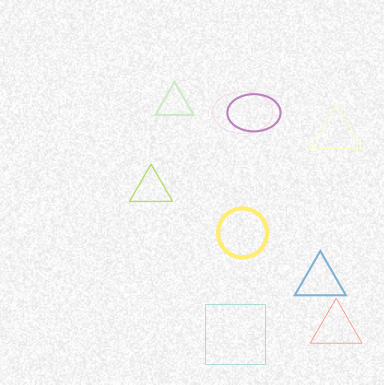[{"shape": "square", "thickness": 0.5, "radius": 0.39, "center": [0.61, 0.133]}, {"shape": "triangle", "thickness": 0.5, "radius": 0.39, "center": [0.873, 0.653]}, {"shape": "triangle", "thickness": 0.5, "radius": 0.39, "center": [0.873, 0.147]}, {"shape": "triangle", "thickness": 1.5, "radius": 0.38, "center": [0.832, 0.271]}, {"shape": "triangle", "thickness": 1, "radius": 0.32, "center": [0.392, 0.509]}, {"shape": "oval", "thickness": 0.5, "radius": 0.39, "center": [0.63, 0.708]}, {"shape": "oval", "thickness": 1.5, "radius": 0.35, "center": [0.66, 0.707]}, {"shape": "triangle", "thickness": 1.5, "radius": 0.29, "center": [0.453, 0.73]}, {"shape": "circle", "thickness": 3, "radius": 0.32, "center": [0.63, 0.395]}]